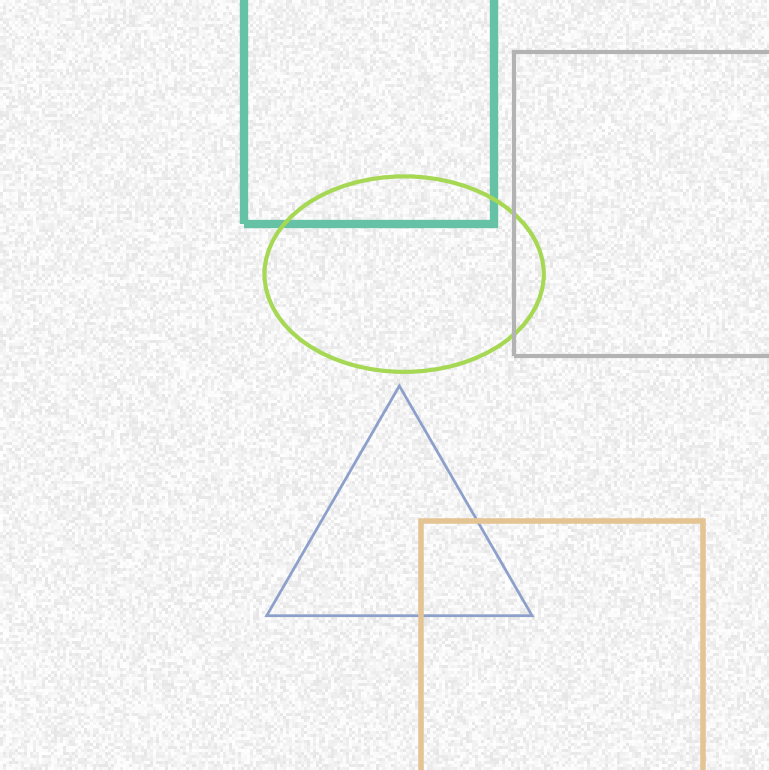[{"shape": "square", "thickness": 3, "radius": 0.81, "center": [0.479, 0.871]}, {"shape": "triangle", "thickness": 1, "radius": 0.99, "center": [0.519, 0.3]}, {"shape": "oval", "thickness": 1.5, "radius": 0.91, "center": [0.525, 0.644]}, {"shape": "square", "thickness": 2, "radius": 0.92, "center": [0.73, 0.14]}, {"shape": "square", "thickness": 1.5, "radius": 0.99, "center": [0.865, 0.735]}]